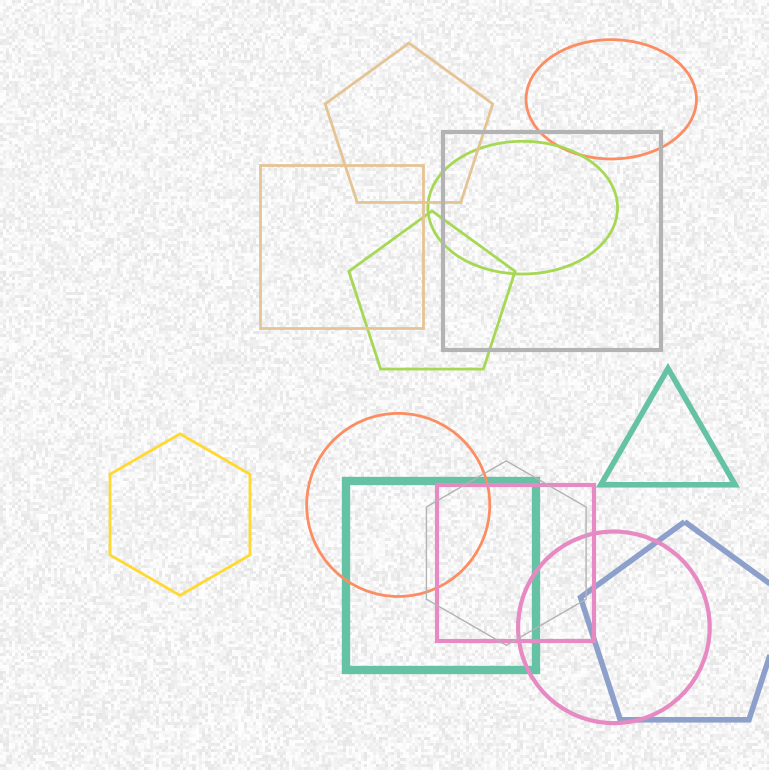[{"shape": "triangle", "thickness": 2, "radius": 0.5, "center": [0.868, 0.421]}, {"shape": "square", "thickness": 3, "radius": 0.61, "center": [0.573, 0.253]}, {"shape": "circle", "thickness": 1, "radius": 0.59, "center": [0.517, 0.344]}, {"shape": "oval", "thickness": 1, "radius": 0.55, "center": [0.794, 0.871]}, {"shape": "pentagon", "thickness": 2, "radius": 0.71, "center": [0.889, 0.18]}, {"shape": "square", "thickness": 1.5, "radius": 0.51, "center": [0.669, 0.269]}, {"shape": "circle", "thickness": 1.5, "radius": 0.62, "center": [0.797, 0.185]}, {"shape": "pentagon", "thickness": 1, "radius": 0.57, "center": [0.561, 0.613]}, {"shape": "oval", "thickness": 1, "radius": 0.62, "center": [0.679, 0.73]}, {"shape": "hexagon", "thickness": 1, "radius": 0.52, "center": [0.234, 0.332]}, {"shape": "pentagon", "thickness": 1, "radius": 0.57, "center": [0.531, 0.83]}, {"shape": "square", "thickness": 1, "radius": 0.53, "center": [0.444, 0.679]}, {"shape": "square", "thickness": 1.5, "radius": 0.71, "center": [0.717, 0.687]}, {"shape": "hexagon", "thickness": 0.5, "radius": 0.6, "center": [0.657, 0.282]}]